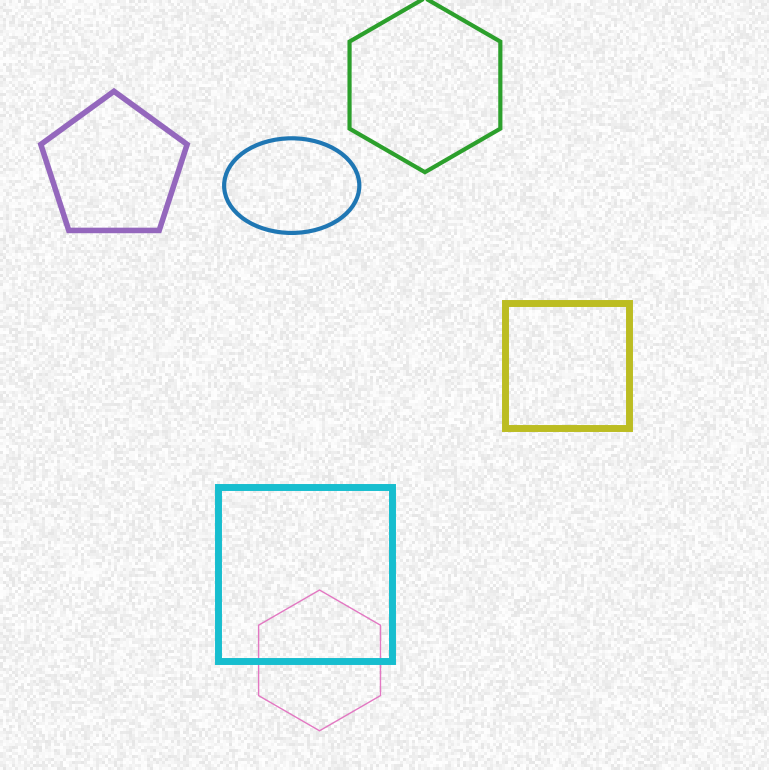[{"shape": "oval", "thickness": 1.5, "radius": 0.44, "center": [0.379, 0.759]}, {"shape": "hexagon", "thickness": 1.5, "radius": 0.57, "center": [0.552, 0.889]}, {"shape": "pentagon", "thickness": 2, "radius": 0.5, "center": [0.148, 0.782]}, {"shape": "hexagon", "thickness": 0.5, "radius": 0.46, "center": [0.415, 0.142]}, {"shape": "square", "thickness": 2.5, "radius": 0.4, "center": [0.736, 0.525]}, {"shape": "square", "thickness": 2.5, "radius": 0.57, "center": [0.396, 0.254]}]